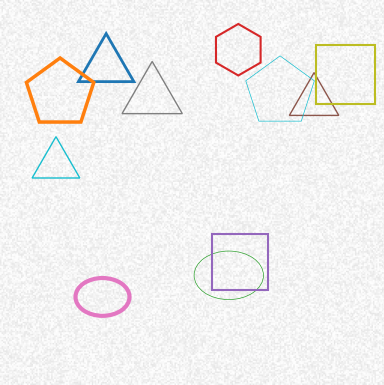[{"shape": "triangle", "thickness": 2, "radius": 0.42, "center": [0.276, 0.83]}, {"shape": "pentagon", "thickness": 2.5, "radius": 0.46, "center": [0.156, 0.757]}, {"shape": "oval", "thickness": 0.5, "radius": 0.45, "center": [0.594, 0.285]}, {"shape": "hexagon", "thickness": 1.5, "radius": 0.33, "center": [0.619, 0.871]}, {"shape": "square", "thickness": 1.5, "radius": 0.37, "center": [0.623, 0.32]}, {"shape": "triangle", "thickness": 1, "radius": 0.37, "center": [0.816, 0.737]}, {"shape": "oval", "thickness": 3, "radius": 0.35, "center": [0.266, 0.229]}, {"shape": "triangle", "thickness": 1, "radius": 0.45, "center": [0.395, 0.75]}, {"shape": "square", "thickness": 1.5, "radius": 0.38, "center": [0.898, 0.806]}, {"shape": "triangle", "thickness": 1, "radius": 0.36, "center": [0.145, 0.573]}, {"shape": "pentagon", "thickness": 0.5, "radius": 0.47, "center": [0.727, 0.761]}]